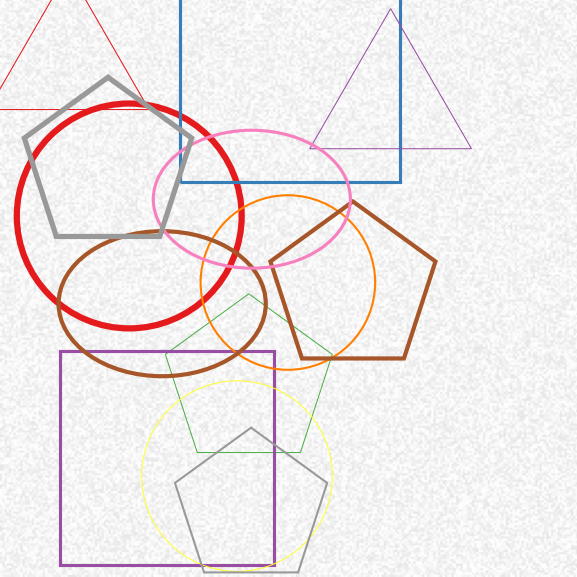[{"shape": "triangle", "thickness": 0.5, "radius": 0.8, "center": [0.119, 0.89]}, {"shape": "circle", "thickness": 3, "radius": 0.97, "center": [0.224, 0.625]}, {"shape": "square", "thickness": 1.5, "radius": 0.95, "center": [0.502, 0.875]}, {"shape": "pentagon", "thickness": 0.5, "radius": 0.76, "center": [0.431, 0.338]}, {"shape": "square", "thickness": 1.5, "radius": 0.93, "center": [0.289, 0.207]}, {"shape": "triangle", "thickness": 0.5, "radius": 0.81, "center": [0.676, 0.822]}, {"shape": "circle", "thickness": 1, "radius": 0.76, "center": [0.498, 0.51]}, {"shape": "circle", "thickness": 0.5, "radius": 0.83, "center": [0.41, 0.175]}, {"shape": "oval", "thickness": 2, "radius": 0.9, "center": [0.281, 0.473]}, {"shape": "pentagon", "thickness": 2, "radius": 0.75, "center": [0.611, 0.5]}, {"shape": "oval", "thickness": 1.5, "radius": 0.85, "center": [0.436, 0.654]}, {"shape": "pentagon", "thickness": 2.5, "radius": 0.76, "center": [0.187, 0.713]}, {"shape": "pentagon", "thickness": 1, "radius": 0.69, "center": [0.435, 0.12]}]